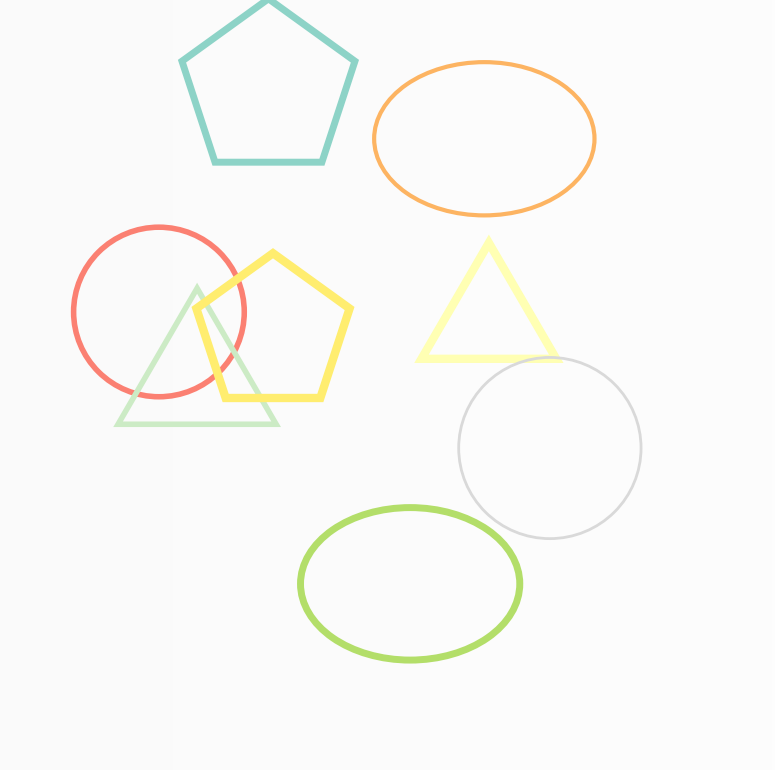[{"shape": "pentagon", "thickness": 2.5, "radius": 0.59, "center": [0.346, 0.884]}, {"shape": "triangle", "thickness": 3, "radius": 0.5, "center": [0.631, 0.584]}, {"shape": "circle", "thickness": 2, "radius": 0.55, "center": [0.205, 0.595]}, {"shape": "oval", "thickness": 1.5, "radius": 0.71, "center": [0.625, 0.82]}, {"shape": "oval", "thickness": 2.5, "radius": 0.71, "center": [0.529, 0.242]}, {"shape": "circle", "thickness": 1, "radius": 0.59, "center": [0.71, 0.418]}, {"shape": "triangle", "thickness": 2, "radius": 0.59, "center": [0.254, 0.508]}, {"shape": "pentagon", "thickness": 3, "radius": 0.52, "center": [0.352, 0.567]}]